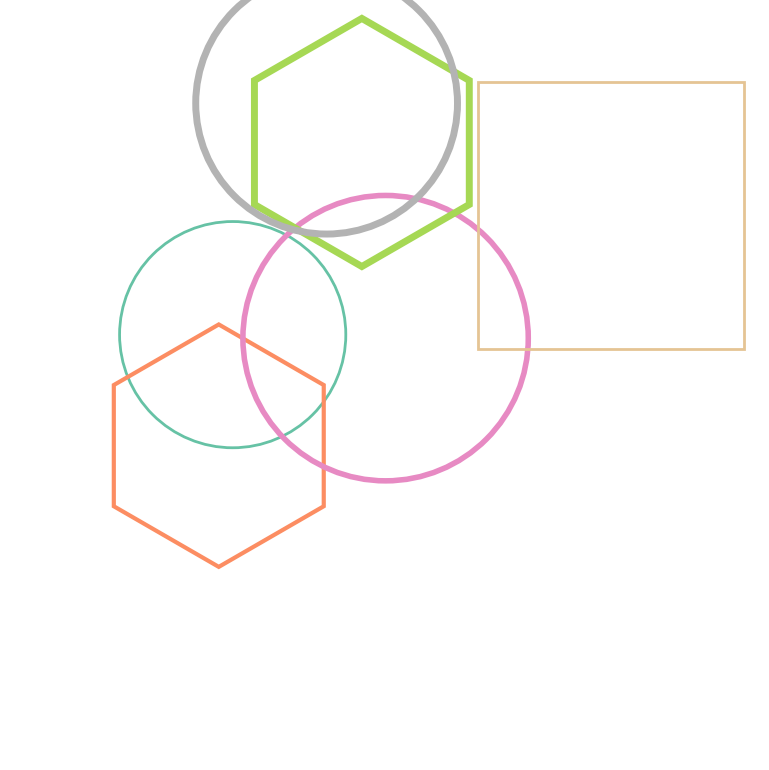[{"shape": "circle", "thickness": 1, "radius": 0.73, "center": [0.302, 0.565]}, {"shape": "hexagon", "thickness": 1.5, "radius": 0.79, "center": [0.284, 0.421]}, {"shape": "circle", "thickness": 2, "radius": 0.93, "center": [0.501, 0.561]}, {"shape": "hexagon", "thickness": 2.5, "radius": 0.81, "center": [0.47, 0.815]}, {"shape": "square", "thickness": 1, "radius": 0.87, "center": [0.794, 0.72]}, {"shape": "circle", "thickness": 2.5, "radius": 0.85, "center": [0.424, 0.866]}]